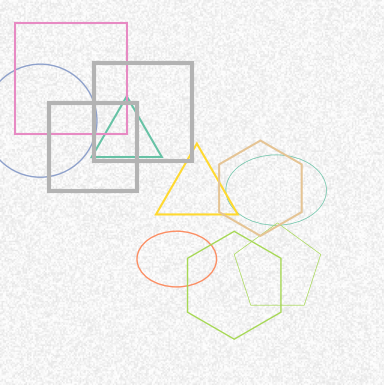[{"shape": "oval", "thickness": 0.5, "radius": 0.65, "center": [0.717, 0.506]}, {"shape": "triangle", "thickness": 1.5, "radius": 0.53, "center": [0.329, 0.645]}, {"shape": "oval", "thickness": 1, "radius": 0.52, "center": [0.459, 0.327]}, {"shape": "circle", "thickness": 1, "radius": 0.73, "center": [0.105, 0.687]}, {"shape": "square", "thickness": 1.5, "radius": 0.72, "center": [0.185, 0.797]}, {"shape": "pentagon", "thickness": 0.5, "radius": 0.59, "center": [0.721, 0.303]}, {"shape": "hexagon", "thickness": 1, "radius": 0.7, "center": [0.608, 0.259]}, {"shape": "triangle", "thickness": 1.5, "radius": 0.61, "center": [0.511, 0.504]}, {"shape": "hexagon", "thickness": 1.5, "radius": 0.62, "center": [0.676, 0.511]}, {"shape": "square", "thickness": 3, "radius": 0.64, "center": [0.371, 0.71]}, {"shape": "square", "thickness": 3, "radius": 0.57, "center": [0.241, 0.619]}]